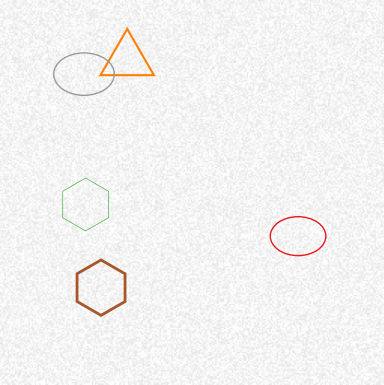[{"shape": "oval", "thickness": 1, "radius": 0.36, "center": [0.774, 0.387]}, {"shape": "hexagon", "thickness": 0.5, "radius": 0.34, "center": [0.222, 0.469]}, {"shape": "triangle", "thickness": 1.5, "radius": 0.4, "center": [0.33, 0.845]}, {"shape": "hexagon", "thickness": 2, "radius": 0.36, "center": [0.262, 0.253]}, {"shape": "oval", "thickness": 1, "radius": 0.39, "center": [0.218, 0.807]}]